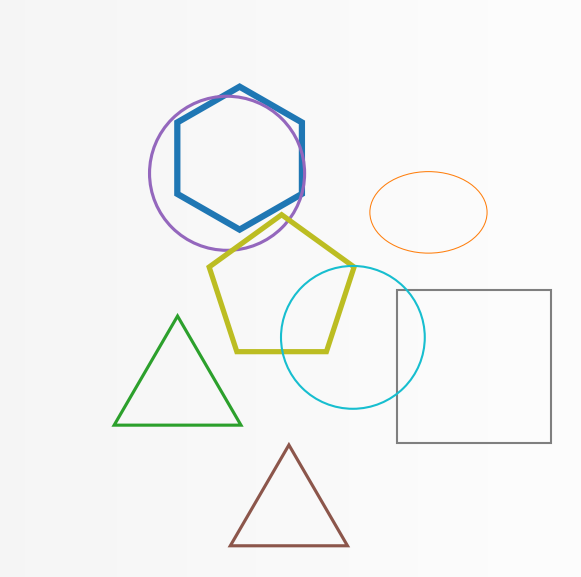[{"shape": "hexagon", "thickness": 3, "radius": 0.62, "center": [0.412, 0.725]}, {"shape": "oval", "thickness": 0.5, "radius": 0.5, "center": [0.737, 0.631]}, {"shape": "triangle", "thickness": 1.5, "radius": 0.63, "center": [0.305, 0.326]}, {"shape": "circle", "thickness": 1.5, "radius": 0.67, "center": [0.391, 0.699]}, {"shape": "triangle", "thickness": 1.5, "radius": 0.58, "center": [0.497, 0.112]}, {"shape": "square", "thickness": 1, "radius": 0.66, "center": [0.816, 0.365]}, {"shape": "pentagon", "thickness": 2.5, "radius": 0.66, "center": [0.485, 0.496]}, {"shape": "circle", "thickness": 1, "radius": 0.62, "center": [0.607, 0.415]}]